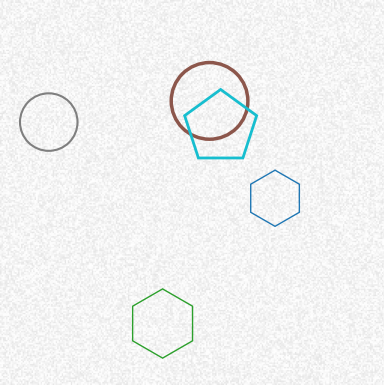[{"shape": "hexagon", "thickness": 1, "radius": 0.36, "center": [0.714, 0.485]}, {"shape": "hexagon", "thickness": 1, "radius": 0.45, "center": [0.422, 0.16]}, {"shape": "circle", "thickness": 2.5, "radius": 0.5, "center": [0.544, 0.738]}, {"shape": "circle", "thickness": 1.5, "radius": 0.37, "center": [0.127, 0.683]}, {"shape": "pentagon", "thickness": 2, "radius": 0.49, "center": [0.573, 0.669]}]